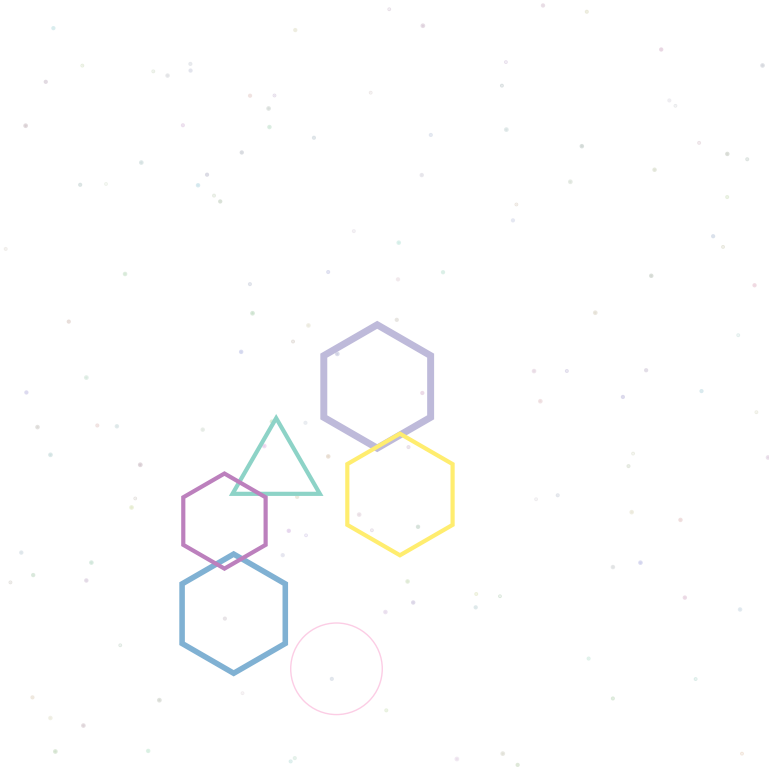[{"shape": "triangle", "thickness": 1.5, "radius": 0.33, "center": [0.359, 0.391]}, {"shape": "hexagon", "thickness": 2.5, "radius": 0.4, "center": [0.49, 0.498]}, {"shape": "hexagon", "thickness": 2, "radius": 0.39, "center": [0.303, 0.203]}, {"shape": "circle", "thickness": 0.5, "radius": 0.3, "center": [0.437, 0.131]}, {"shape": "hexagon", "thickness": 1.5, "radius": 0.31, "center": [0.292, 0.323]}, {"shape": "hexagon", "thickness": 1.5, "radius": 0.39, "center": [0.519, 0.358]}]